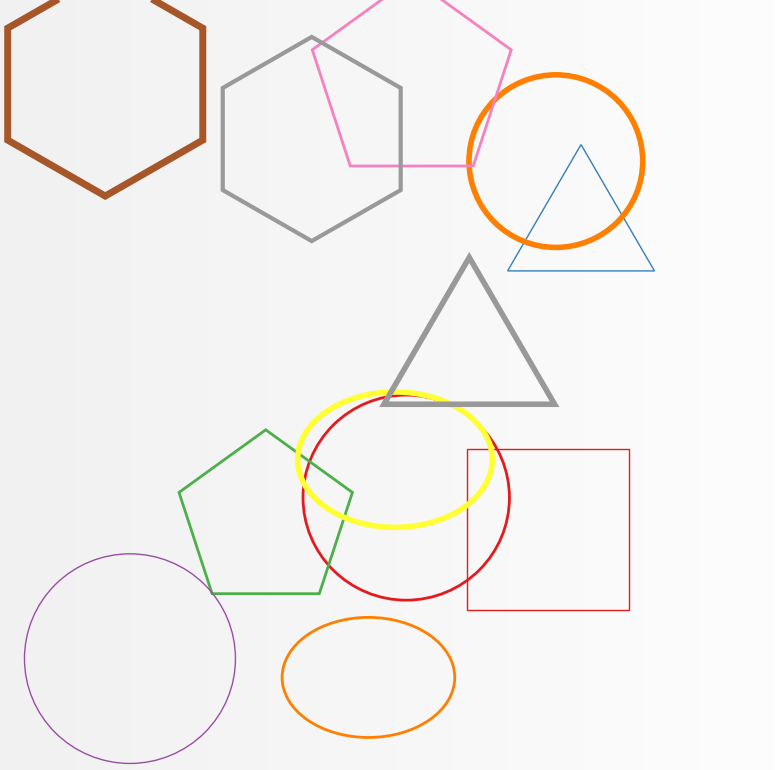[{"shape": "circle", "thickness": 1, "radius": 0.67, "center": [0.524, 0.354]}, {"shape": "square", "thickness": 0.5, "radius": 0.52, "center": [0.707, 0.312]}, {"shape": "triangle", "thickness": 0.5, "radius": 0.55, "center": [0.75, 0.703]}, {"shape": "pentagon", "thickness": 1, "radius": 0.59, "center": [0.343, 0.324]}, {"shape": "circle", "thickness": 0.5, "radius": 0.68, "center": [0.168, 0.145]}, {"shape": "oval", "thickness": 1, "radius": 0.56, "center": [0.475, 0.12]}, {"shape": "circle", "thickness": 2, "radius": 0.56, "center": [0.717, 0.791]}, {"shape": "oval", "thickness": 2, "radius": 0.63, "center": [0.51, 0.403]}, {"shape": "hexagon", "thickness": 2.5, "radius": 0.73, "center": [0.136, 0.891]}, {"shape": "pentagon", "thickness": 1, "radius": 0.67, "center": [0.531, 0.894]}, {"shape": "triangle", "thickness": 2, "radius": 0.64, "center": [0.606, 0.539]}, {"shape": "hexagon", "thickness": 1.5, "radius": 0.66, "center": [0.402, 0.819]}]